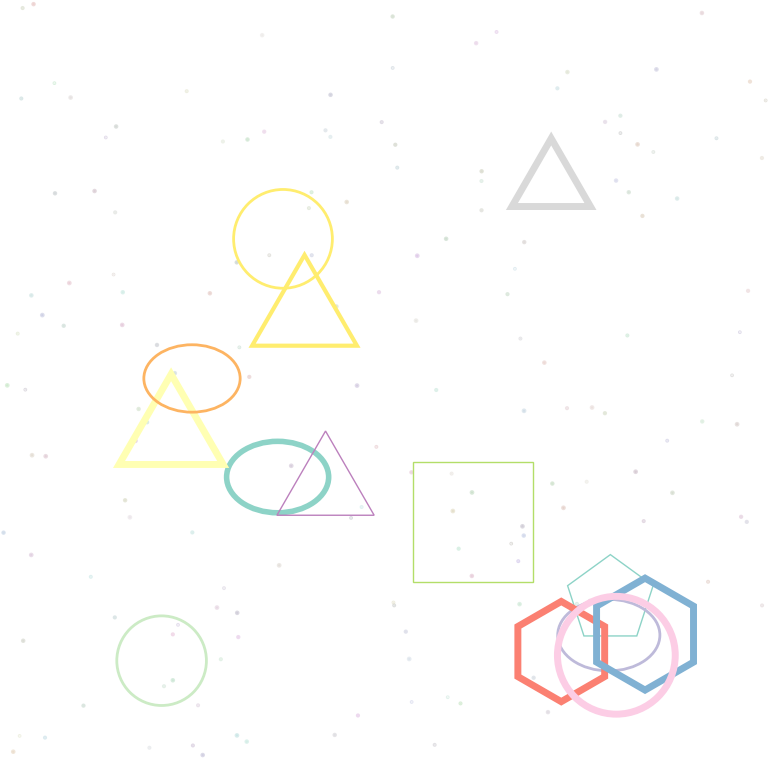[{"shape": "oval", "thickness": 2, "radius": 0.33, "center": [0.361, 0.38]}, {"shape": "pentagon", "thickness": 0.5, "radius": 0.29, "center": [0.793, 0.221]}, {"shape": "triangle", "thickness": 2.5, "radius": 0.39, "center": [0.222, 0.436]}, {"shape": "oval", "thickness": 1, "radius": 0.33, "center": [0.791, 0.175]}, {"shape": "hexagon", "thickness": 2.5, "radius": 0.33, "center": [0.729, 0.154]}, {"shape": "hexagon", "thickness": 2.5, "radius": 0.36, "center": [0.838, 0.176]}, {"shape": "oval", "thickness": 1, "radius": 0.31, "center": [0.249, 0.508]}, {"shape": "square", "thickness": 0.5, "radius": 0.39, "center": [0.614, 0.322]}, {"shape": "circle", "thickness": 2.5, "radius": 0.38, "center": [0.8, 0.149]}, {"shape": "triangle", "thickness": 2.5, "radius": 0.29, "center": [0.716, 0.761]}, {"shape": "triangle", "thickness": 0.5, "radius": 0.36, "center": [0.423, 0.367]}, {"shape": "circle", "thickness": 1, "radius": 0.29, "center": [0.21, 0.142]}, {"shape": "triangle", "thickness": 1.5, "radius": 0.39, "center": [0.395, 0.59]}, {"shape": "circle", "thickness": 1, "radius": 0.32, "center": [0.368, 0.69]}]